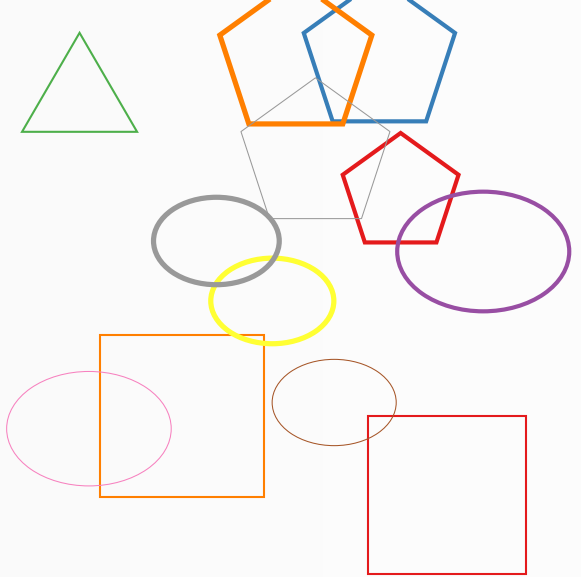[{"shape": "square", "thickness": 1, "radius": 0.68, "center": [0.769, 0.142]}, {"shape": "pentagon", "thickness": 2, "radius": 0.52, "center": [0.689, 0.664]}, {"shape": "pentagon", "thickness": 2, "radius": 0.68, "center": [0.653, 0.9]}, {"shape": "triangle", "thickness": 1, "radius": 0.57, "center": [0.137, 0.828]}, {"shape": "oval", "thickness": 2, "radius": 0.74, "center": [0.831, 0.564]}, {"shape": "square", "thickness": 1, "radius": 0.7, "center": [0.313, 0.279]}, {"shape": "pentagon", "thickness": 2.5, "radius": 0.69, "center": [0.509, 0.896]}, {"shape": "oval", "thickness": 2.5, "radius": 0.53, "center": [0.468, 0.478]}, {"shape": "oval", "thickness": 0.5, "radius": 0.53, "center": [0.575, 0.302]}, {"shape": "oval", "thickness": 0.5, "radius": 0.71, "center": [0.153, 0.257]}, {"shape": "oval", "thickness": 2.5, "radius": 0.54, "center": [0.372, 0.582]}, {"shape": "pentagon", "thickness": 0.5, "radius": 0.67, "center": [0.543, 0.73]}]